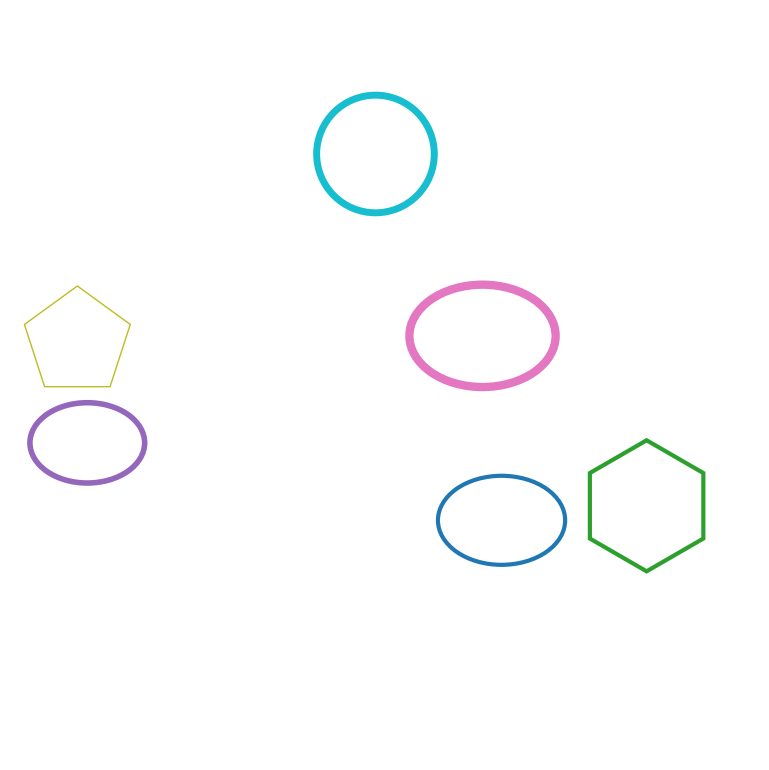[{"shape": "oval", "thickness": 1.5, "radius": 0.41, "center": [0.651, 0.324]}, {"shape": "hexagon", "thickness": 1.5, "radius": 0.43, "center": [0.84, 0.343]}, {"shape": "oval", "thickness": 2, "radius": 0.37, "center": [0.113, 0.425]}, {"shape": "oval", "thickness": 3, "radius": 0.47, "center": [0.627, 0.564]}, {"shape": "pentagon", "thickness": 0.5, "radius": 0.36, "center": [0.1, 0.556]}, {"shape": "circle", "thickness": 2.5, "radius": 0.38, "center": [0.488, 0.8]}]